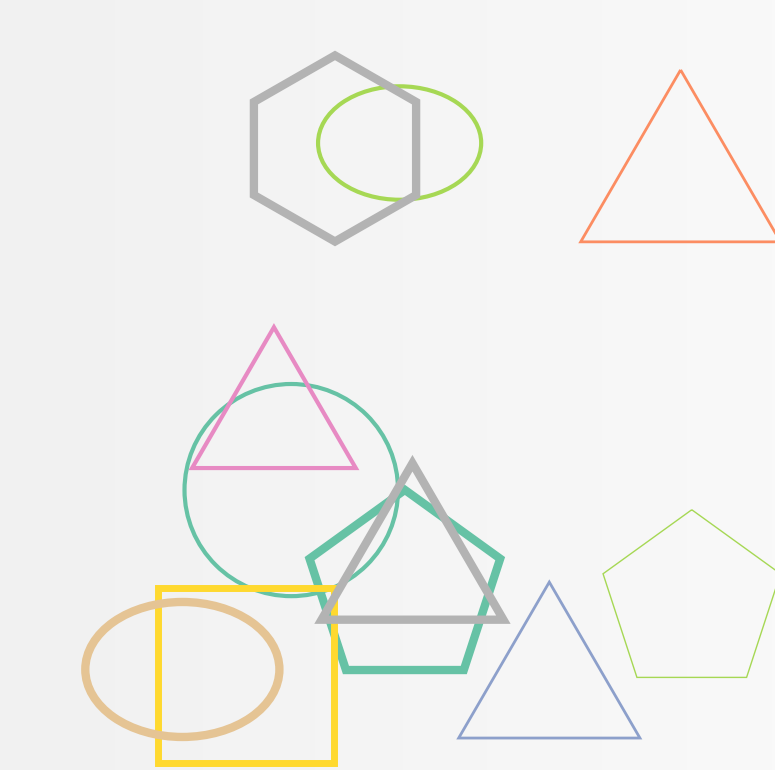[{"shape": "circle", "thickness": 1.5, "radius": 0.69, "center": [0.376, 0.364]}, {"shape": "pentagon", "thickness": 3, "radius": 0.65, "center": [0.522, 0.234]}, {"shape": "triangle", "thickness": 1, "radius": 0.74, "center": [0.878, 0.76]}, {"shape": "triangle", "thickness": 1, "radius": 0.68, "center": [0.709, 0.109]}, {"shape": "triangle", "thickness": 1.5, "radius": 0.61, "center": [0.353, 0.453]}, {"shape": "pentagon", "thickness": 0.5, "radius": 0.6, "center": [0.893, 0.218]}, {"shape": "oval", "thickness": 1.5, "radius": 0.53, "center": [0.516, 0.814]}, {"shape": "square", "thickness": 2.5, "radius": 0.57, "center": [0.318, 0.122]}, {"shape": "oval", "thickness": 3, "radius": 0.63, "center": [0.235, 0.131]}, {"shape": "triangle", "thickness": 3, "radius": 0.68, "center": [0.532, 0.263]}, {"shape": "hexagon", "thickness": 3, "radius": 0.6, "center": [0.432, 0.807]}]